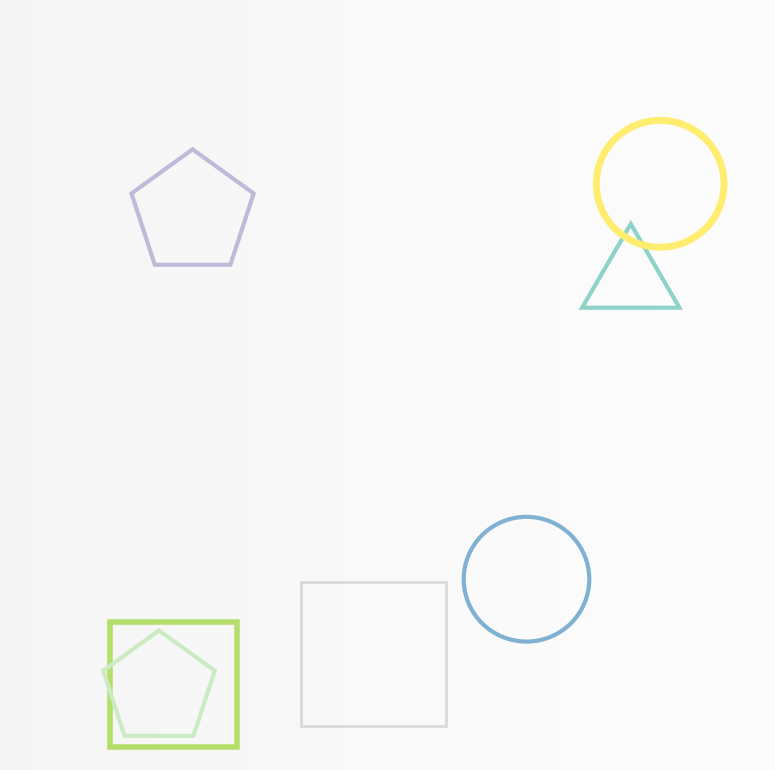[{"shape": "triangle", "thickness": 1.5, "radius": 0.36, "center": [0.814, 0.637]}, {"shape": "pentagon", "thickness": 1.5, "radius": 0.41, "center": [0.249, 0.723]}, {"shape": "circle", "thickness": 1.5, "radius": 0.41, "center": [0.679, 0.248]}, {"shape": "square", "thickness": 2, "radius": 0.41, "center": [0.224, 0.111]}, {"shape": "square", "thickness": 1, "radius": 0.47, "center": [0.482, 0.15]}, {"shape": "pentagon", "thickness": 1.5, "radius": 0.38, "center": [0.205, 0.106]}, {"shape": "circle", "thickness": 2.5, "radius": 0.41, "center": [0.852, 0.761]}]